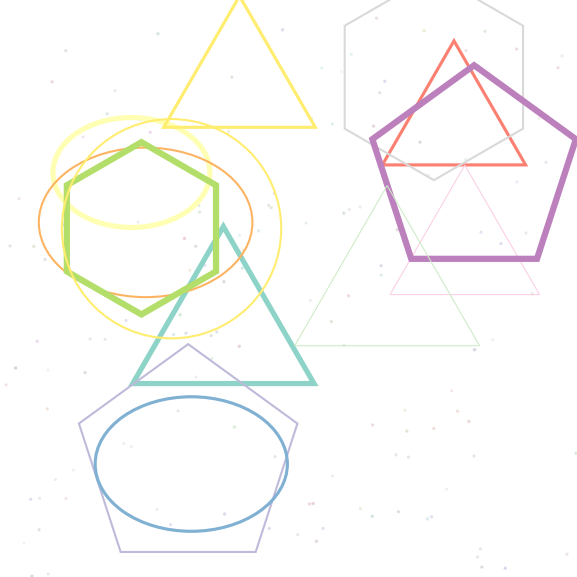[{"shape": "triangle", "thickness": 2.5, "radius": 0.91, "center": [0.387, 0.426]}, {"shape": "oval", "thickness": 2.5, "radius": 0.68, "center": [0.228, 0.7]}, {"shape": "pentagon", "thickness": 1, "radius": 0.99, "center": [0.326, 0.204]}, {"shape": "triangle", "thickness": 1.5, "radius": 0.72, "center": [0.786, 0.785]}, {"shape": "oval", "thickness": 1.5, "radius": 0.83, "center": [0.331, 0.196]}, {"shape": "oval", "thickness": 1, "radius": 0.92, "center": [0.252, 0.614]}, {"shape": "hexagon", "thickness": 3, "radius": 0.75, "center": [0.245, 0.604]}, {"shape": "triangle", "thickness": 0.5, "radius": 0.75, "center": [0.805, 0.564]}, {"shape": "hexagon", "thickness": 1, "radius": 0.89, "center": [0.751, 0.865]}, {"shape": "pentagon", "thickness": 3, "radius": 0.93, "center": [0.821, 0.701]}, {"shape": "triangle", "thickness": 0.5, "radius": 0.92, "center": [0.67, 0.493]}, {"shape": "circle", "thickness": 1, "radius": 0.95, "center": [0.297, 0.603]}, {"shape": "triangle", "thickness": 1.5, "radius": 0.76, "center": [0.415, 0.854]}]